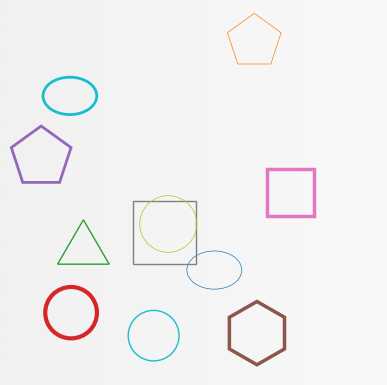[{"shape": "oval", "thickness": 0.5, "radius": 0.35, "center": [0.553, 0.299]}, {"shape": "pentagon", "thickness": 0.5, "radius": 0.36, "center": [0.656, 0.893]}, {"shape": "triangle", "thickness": 1, "radius": 0.38, "center": [0.215, 0.352]}, {"shape": "circle", "thickness": 3, "radius": 0.33, "center": [0.183, 0.188]}, {"shape": "pentagon", "thickness": 2, "radius": 0.4, "center": [0.106, 0.592]}, {"shape": "hexagon", "thickness": 2.5, "radius": 0.41, "center": [0.663, 0.135]}, {"shape": "square", "thickness": 2.5, "radius": 0.31, "center": [0.749, 0.499]}, {"shape": "square", "thickness": 1, "radius": 0.41, "center": [0.424, 0.396]}, {"shape": "circle", "thickness": 0.5, "radius": 0.37, "center": [0.434, 0.418]}, {"shape": "circle", "thickness": 1, "radius": 0.33, "center": [0.396, 0.128]}, {"shape": "oval", "thickness": 2, "radius": 0.35, "center": [0.18, 0.751]}]